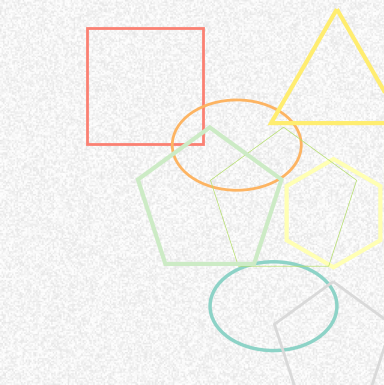[{"shape": "oval", "thickness": 2.5, "radius": 0.82, "center": [0.71, 0.205]}, {"shape": "hexagon", "thickness": 3, "radius": 0.7, "center": [0.866, 0.446]}, {"shape": "square", "thickness": 2, "radius": 0.75, "center": [0.378, 0.777]}, {"shape": "oval", "thickness": 2, "radius": 0.84, "center": [0.615, 0.623]}, {"shape": "pentagon", "thickness": 0.5, "radius": 1.0, "center": [0.737, 0.47]}, {"shape": "pentagon", "thickness": 2, "radius": 0.8, "center": [0.865, 0.108]}, {"shape": "pentagon", "thickness": 3, "radius": 0.98, "center": [0.545, 0.473]}, {"shape": "triangle", "thickness": 3, "radius": 0.99, "center": [0.875, 0.779]}]